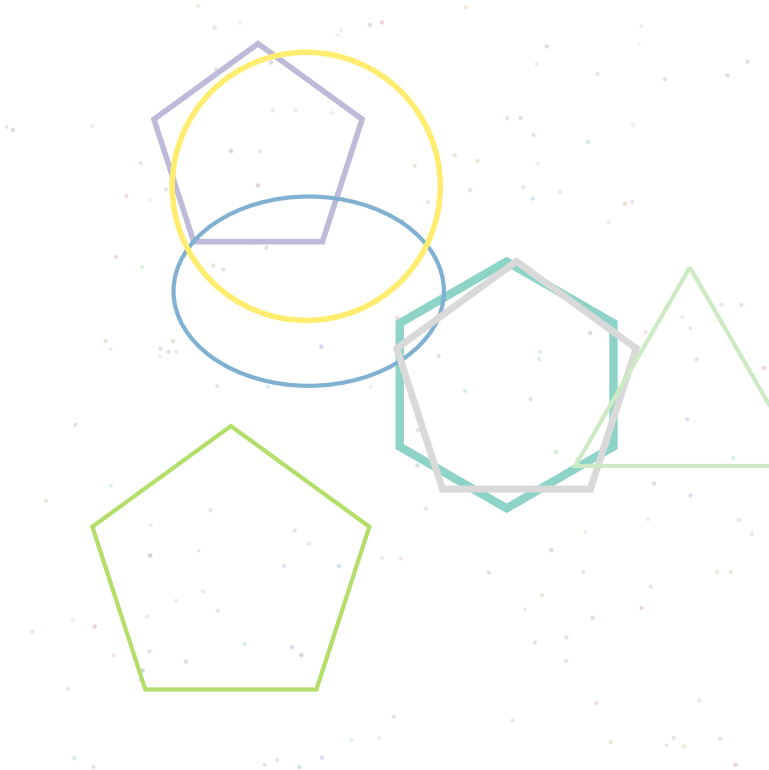[{"shape": "hexagon", "thickness": 3, "radius": 0.8, "center": [0.658, 0.5]}, {"shape": "pentagon", "thickness": 2, "radius": 0.71, "center": [0.335, 0.801]}, {"shape": "oval", "thickness": 1.5, "radius": 0.88, "center": [0.401, 0.622]}, {"shape": "pentagon", "thickness": 1.5, "radius": 0.95, "center": [0.3, 0.258]}, {"shape": "pentagon", "thickness": 2.5, "radius": 0.82, "center": [0.671, 0.497]}, {"shape": "triangle", "thickness": 1.5, "radius": 0.86, "center": [0.896, 0.481]}, {"shape": "circle", "thickness": 2, "radius": 0.87, "center": [0.398, 0.758]}]